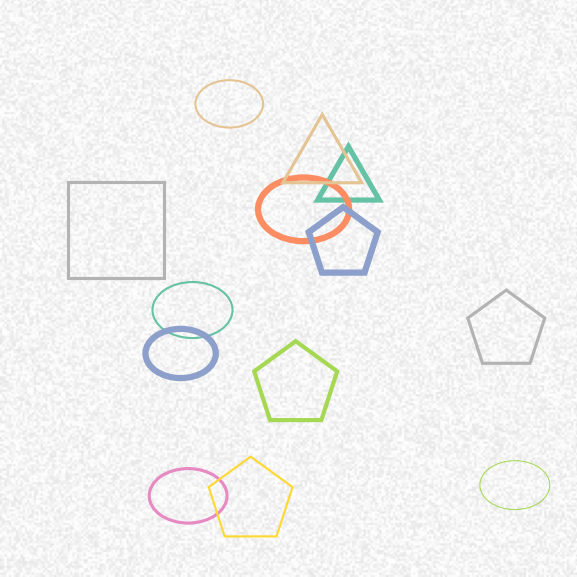[{"shape": "oval", "thickness": 1, "radius": 0.35, "center": [0.333, 0.462]}, {"shape": "triangle", "thickness": 2.5, "radius": 0.31, "center": [0.603, 0.684]}, {"shape": "oval", "thickness": 3, "radius": 0.39, "center": [0.526, 0.637]}, {"shape": "oval", "thickness": 3, "radius": 0.3, "center": [0.313, 0.387]}, {"shape": "pentagon", "thickness": 3, "radius": 0.31, "center": [0.594, 0.578]}, {"shape": "oval", "thickness": 1.5, "radius": 0.34, "center": [0.326, 0.141]}, {"shape": "pentagon", "thickness": 2, "radius": 0.38, "center": [0.512, 0.333]}, {"shape": "oval", "thickness": 0.5, "radius": 0.3, "center": [0.891, 0.159]}, {"shape": "pentagon", "thickness": 1, "radius": 0.38, "center": [0.434, 0.132]}, {"shape": "triangle", "thickness": 1.5, "radius": 0.39, "center": [0.558, 0.722]}, {"shape": "oval", "thickness": 1, "radius": 0.29, "center": [0.397, 0.819]}, {"shape": "square", "thickness": 1.5, "radius": 0.42, "center": [0.201, 0.601]}, {"shape": "pentagon", "thickness": 1.5, "radius": 0.35, "center": [0.877, 0.427]}]